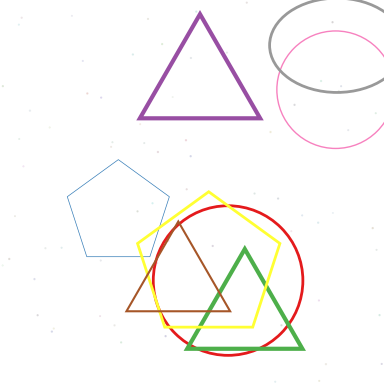[{"shape": "circle", "thickness": 2, "radius": 0.97, "center": [0.592, 0.271]}, {"shape": "pentagon", "thickness": 0.5, "radius": 0.7, "center": [0.307, 0.446]}, {"shape": "triangle", "thickness": 3, "radius": 0.86, "center": [0.636, 0.18]}, {"shape": "triangle", "thickness": 3, "radius": 0.9, "center": [0.52, 0.783]}, {"shape": "pentagon", "thickness": 2, "radius": 0.97, "center": [0.542, 0.308]}, {"shape": "triangle", "thickness": 1.5, "radius": 0.78, "center": [0.463, 0.269]}, {"shape": "circle", "thickness": 1, "radius": 0.76, "center": [0.872, 0.767]}, {"shape": "oval", "thickness": 2, "radius": 0.87, "center": [0.875, 0.882]}]